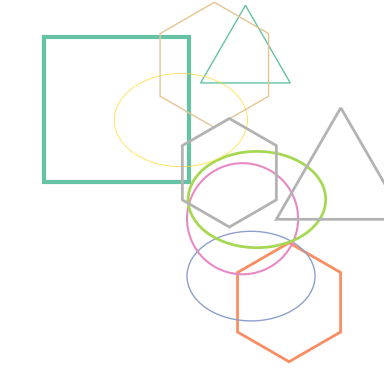[{"shape": "square", "thickness": 3, "radius": 0.94, "center": [0.302, 0.715]}, {"shape": "triangle", "thickness": 1, "radius": 0.67, "center": [0.637, 0.852]}, {"shape": "hexagon", "thickness": 2, "radius": 0.77, "center": [0.751, 0.215]}, {"shape": "oval", "thickness": 1, "radius": 0.83, "center": [0.652, 0.283]}, {"shape": "circle", "thickness": 1.5, "radius": 0.72, "center": [0.63, 0.432]}, {"shape": "oval", "thickness": 2, "radius": 0.89, "center": [0.667, 0.482]}, {"shape": "oval", "thickness": 0.5, "radius": 0.86, "center": [0.47, 0.688]}, {"shape": "hexagon", "thickness": 1, "radius": 0.81, "center": [0.557, 0.831]}, {"shape": "hexagon", "thickness": 2, "radius": 0.7, "center": [0.596, 0.551]}, {"shape": "triangle", "thickness": 2, "radius": 0.97, "center": [0.885, 0.527]}]